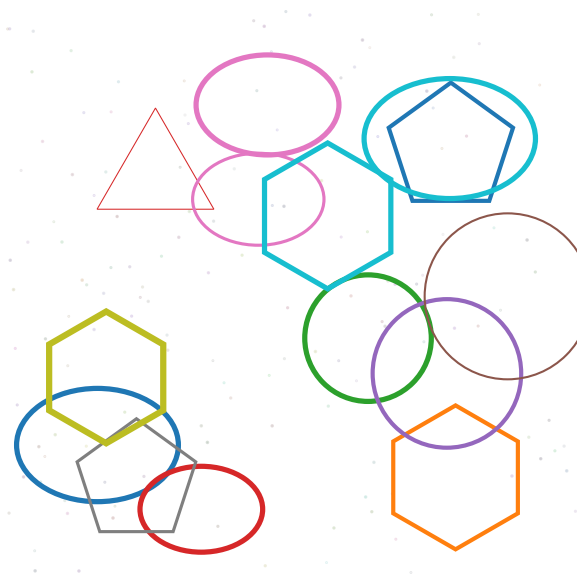[{"shape": "pentagon", "thickness": 2, "radius": 0.57, "center": [0.781, 0.743]}, {"shape": "oval", "thickness": 2.5, "radius": 0.7, "center": [0.169, 0.229]}, {"shape": "hexagon", "thickness": 2, "radius": 0.62, "center": [0.789, 0.173]}, {"shape": "circle", "thickness": 2.5, "radius": 0.55, "center": [0.637, 0.414]}, {"shape": "triangle", "thickness": 0.5, "radius": 0.58, "center": [0.269, 0.695]}, {"shape": "oval", "thickness": 2.5, "radius": 0.53, "center": [0.349, 0.117]}, {"shape": "circle", "thickness": 2, "radius": 0.64, "center": [0.774, 0.353]}, {"shape": "circle", "thickness": 1, "radius": 0.72, "center": [0.879, 0.486]}, {"shape": "oval", "thickness": 1.5, "radius": 0.57, "center": [0.447, 0.654]}, {"shape": "oval", "thickness": 2.5, "radius": 0.62, "center": [0.463, 0.817]}, {"shape": "pentagon", "thickness": 1.5, "radius": 0.54, "center": [0.236, 0.166]}, {"shape": "hexagon", "thickness": 3, "radius": 0.57, "center": [0.184, 0.346]}, {"shape": "hexagon", "thickness": 2.5, "radius": 0.63, "center": [0.567, 0.625]}, {"shape": "oval", "thickness": 2.5, "radius": 0.74, "center": [0.779, 0.759]}]